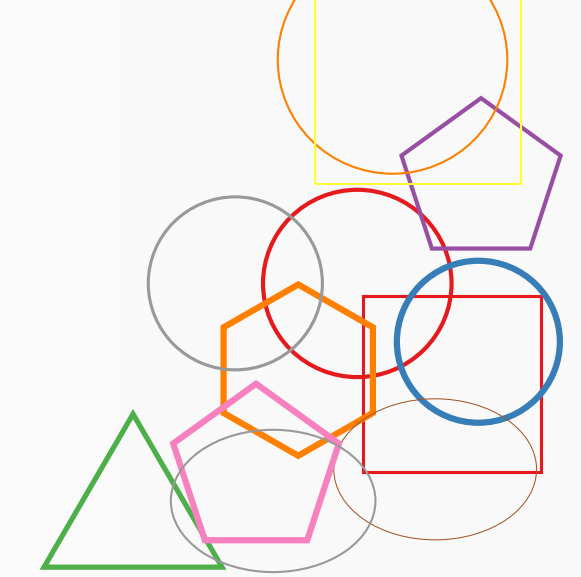[{"shape": "square", "thickness": 1.5, "radius": 0.76, "center": [0.777, 0.334]}, {"shape": "circle", "thickness": 2, "radius": 0.81, "center": [0.615, 0.508]}, {"shape": "circle", "thickness": 3, "radius": 0.7, "center": [0.823, 0.407]}, {"shape": "triangle", "thickness": 2.5, "radius": 0.88, "center": [0.229, 0.105]}, {"shape": "pentagon", "thickness": 2, "radius": 0.72, "center": [0.828, 0.685]}, {"shape": "hexagon", "thickness": 3, "radius": 0.74, "center": [0.513, 0.358]}, {"shape": "circle", "thickness": 1, "radius": 0.99, "center": [0.675, 0.896]}, {"shape": "square", "thickness": 1, "radius": 0.88, "center": [0.719, 0.858]}, {"shape": "oval", "thickness": 0.5, "radius": 0.87, "center": [0.749, 0.186]}, {"shape": "pentagon", "thickness": 3, "radius": 0.75, "center": [0.441, 0.185]}, {"shape": "oval", "thickness": 1, "radius": 0.88, "center": [0.47, 0.132]}, {"shape": "circle", "thickness": 1.5, "radius": 0.75, "center": [0.405, 0.508]}]